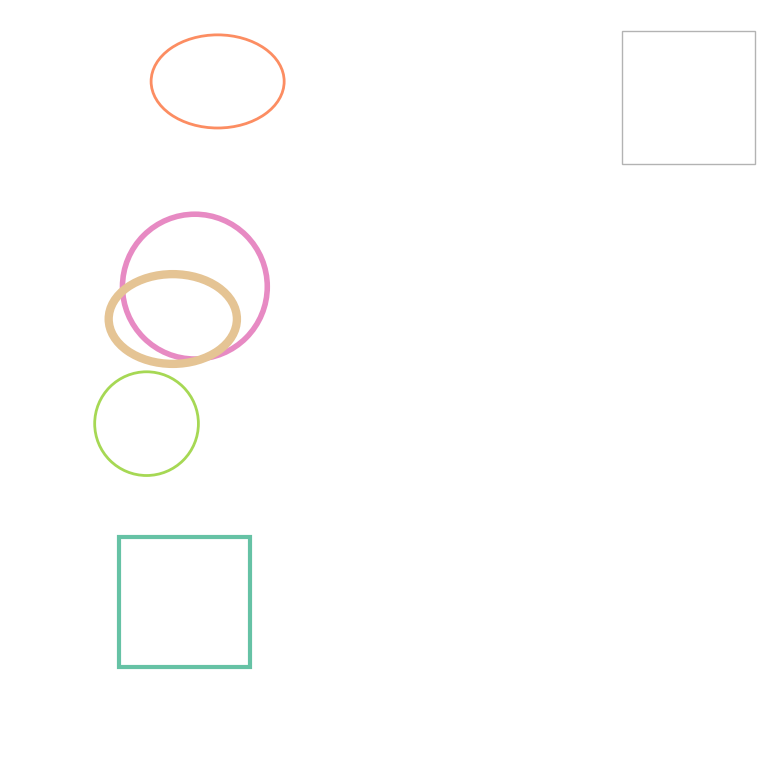[{"shape": "square", "thickness": 1.5, "radius": 0.42, "center": [0.24, 0.218]}, {"shape": "oval", "thickness": 1, "radius": 0.43, "center": [0.283, 0.894]}, {"shape": "circle", "thickness": 2, "radius": 0.47, "center": [0.253, 0.628]}, {"shape": "circle", "thickness": 1, "radius": 0.34, "center": [0.19, 0.45]}, {"shape": "oval", "thickness": 3, "radius": 0.42, "center": [0.224, 0.586]}, {"shape": "square", "thickness": 0.5, "radius": 0.43, "center": [0.894, 0.873]}]